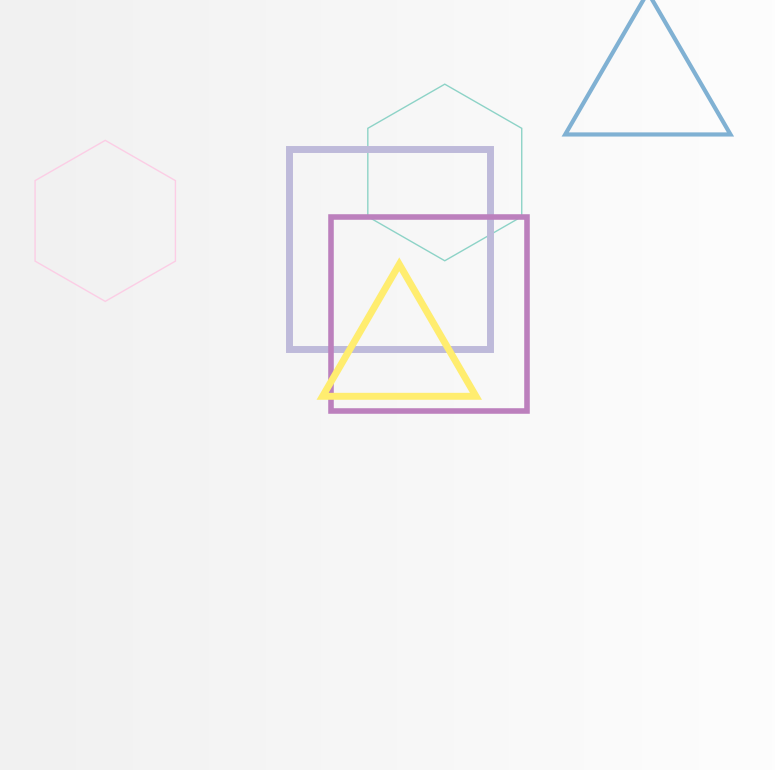[{"shape": "hexagon", "thickness": 0.5, "radius": 0.57, "center": [0.574, 0.776]}, {"shape": "square", "thickness": 2.5, "radius": 0.65, "center": [0.503, 0.677]}, {"shape": "triangle", "thickness": 1.5, "radius": 0.62, "center": [0.836, 0.887]}, {"shape": "hexagon", "thickness": 0.5, "radius": 0.52, "center": [0.136, 0.713]}, {"shape": "square", "thickness": 2, "radius": 0.63, "center": [0.553, 0.592]}, {"shape": "triangle", "thickness": 2.5, "radius": 0.57, "center": [0.515, 0.542]}]